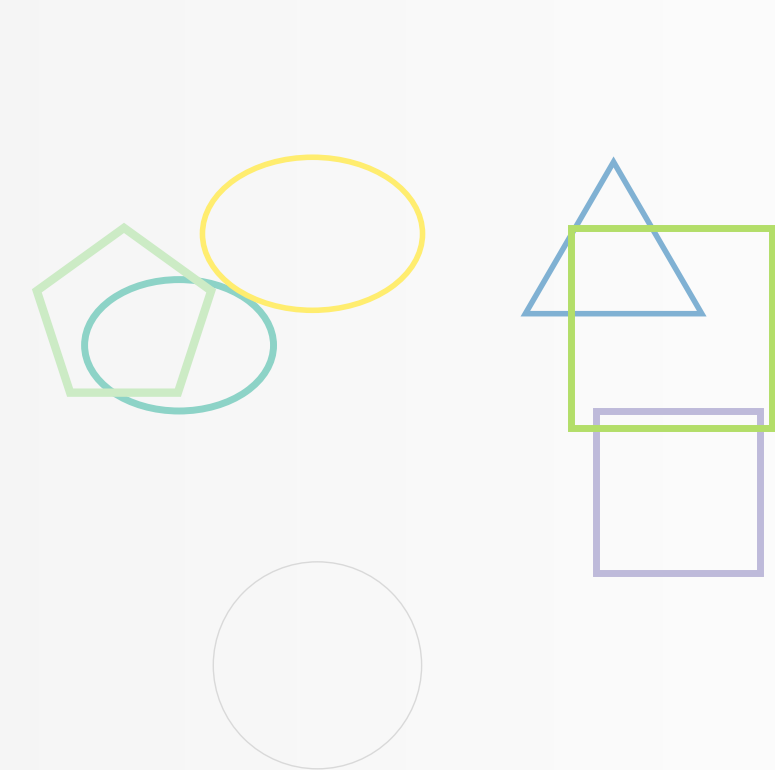[{"shape": "oval", "thickness": 2.5, "radius": 0.61, "center": [0.231, 0.552]}, {"shape": "square", "thickness": 2.5, "radius": 0.53, "center": [0.875, 0.361]}, {"shape": "triangle", "thickness": 2, "radius": 0.66, "center": [0.792, 0.658]}, {"shape": "square", "thickness": 2.5, "radius": 0.65, "center": [0.866, 0.574]}, {"shape": "circle", "thickness": 0.5, "radius": 0.67, "center": [0.41, 0.136]}, {"shape": "pentagon", "thickness": 3, "radius": 0.59, "center": [0.16, 0.586]}, {"shape": "oval", "thickness": 2, "radius": 0.71, "center": [0.403, 0.696]}]